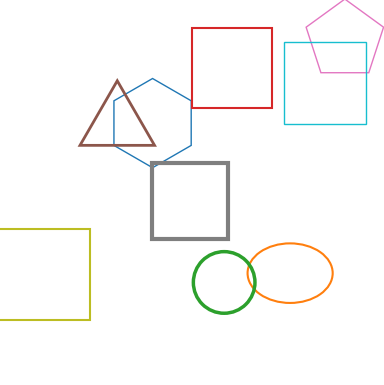[{"shape": "hexagon", "thickness": 1, "radius": 0.58, "center": [0.396, 0.68]}, {"shape": "oval", "thickness": 1.5, "radius": 0.55, "center": [0.754, 0.29]}, {"shape": "circle", "thickness": 2.5, "radius": 0.4, "center": [0.582, 0.266]}, {"shape": "square", "thickness": 1.5, "radius": 0.52, "center": [0.602, 0.824]}, {"shape": "triangle", "thickness": 2, "radius": 0.56, "center": [0.305, 0.678]}, {"shape": "pentagon", "thickness": 1, "radius": 0.53, "center": [0.896, 0.897]}, {"shape": "square", "thickness": 3, "radius": 0.49, "center": [0.494, 0.478]}, {"shape": "square", "thickness": 1.5, "radius": 0.6, "center": [0.113, 0.287]}, {"shape": "square", "thickness": 1, "radius": 0.53, "center": [0.844, 0.784]}]